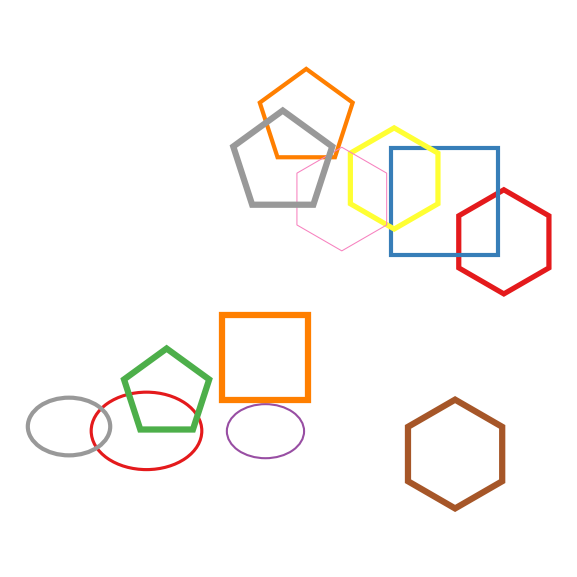[{"shape": "oval", "thickness": 1.5, "radius": 0.48, "center": [0.254, 0.253]}, {"shape": "hexagon", "thickness": 2.5, "radius": 0.45, "center": [0.872, 0.58]}, {"shape": "square", "thickness": 2, "radius": 0.46, "center": [0.77, 0.65]}, {"shape": "pentagon", "thickness": 3, "radius": 0.39, "center": [0.289, 0.318]}, {"shape": "oval", "thickness": 1, "radius": 0.33, "center": [0.46, 0.252]}, {"shape": "pentagon", "thickness": 2, "radius": 0.42, "center": [0.53, 0.795]}, {"shape": "square", "thickness": 3, "radius": 0.37, "center": [0.459, 0.38]}, {"shape": "hexagon", "thickness": 2.5, "radius": 0.44, "center": [0.683, 0.69]}, {"shape": "hexagon", "thickness": 3, "radius": 0.47, "center": [0.788, 0.213]}, {"shape": "hexagon", "thickness": 0.5, "radius": 0.45, "center": [0.592, 0.654]}, {"shape": "oval", "thickness": 2, "radius": 0.36, "center": [0.12, 0.261]}, {"shape": "pentagon", "thickness": 3, "radius": 0.45, "center": [0.49, 0.718]}]